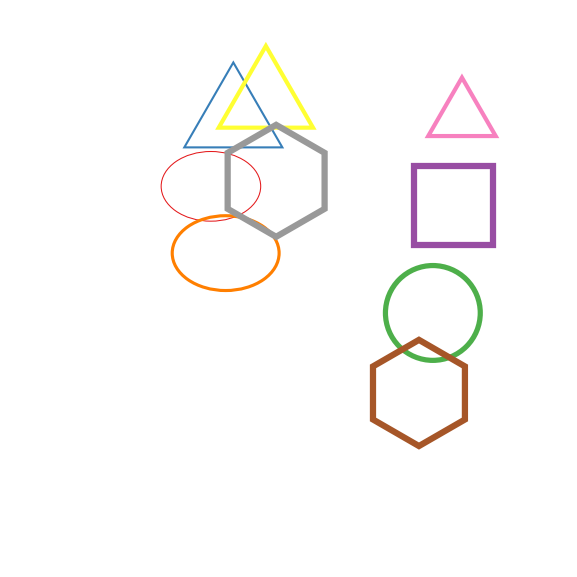[{"shape": "oval", "thickness": 0.5, "radius": 0.43, "center": [0.365, 0.676]}, {"shape": "triangle", "thickness": 1, "radius": 0.49, "center": [0.404, 0.793]}, {"shape": "circle", "thickness": 2.5, "radius": 0.41, "center": [0.75, 0.457]}, {"shape": "square", "thickness": 3, "radius": 0.34, "center": [0.785, 0.644]}, {"shape": "oval", "thickness": 1.5, "radius": 0.46, "center": [0.391, 0.561]}, {"shape": "triangle", "thickness": 2, "radius": 0.47, "center": [0.46, 0.825]}, {"shape": "hexagon", "thickness": 3, "radius": 0.46, "center": [0.725, 0.319]}, {"shape": "triangle", "thickness": 2, "radius": 0.34, "center": [0.8, 0.797]}, {"shape": "hexagon", "thickness": 3, "radius": 0.48, "center": [0.478, 0.686]}]